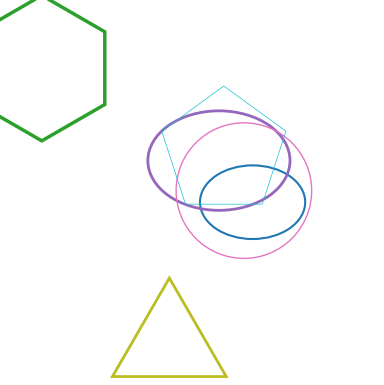[{"shape": "oval", "thickness": 1.5, "radius": 0.68, "center": [0.656, 0.475]}, {"shape": "hexagon", "thickness": 2.5, "radius": 0.94, "center": [0.109, 0.823]}, {"shape": "oval", "thickness": 2, "radius": 0.92, "center": [0.569, 0.583]}, {"shape": "circle", "thickness": 1, "radius": 0.88, "center": [0.633, 0.505]}, {"shape": "triangle", "thickness": 2, "radius": 0.85, "center": [0.44, 0.107]}, {"shape": "pentagon", "thickness": 0.5, "radius": 0.85, "center": [0.581, 0.607]}]